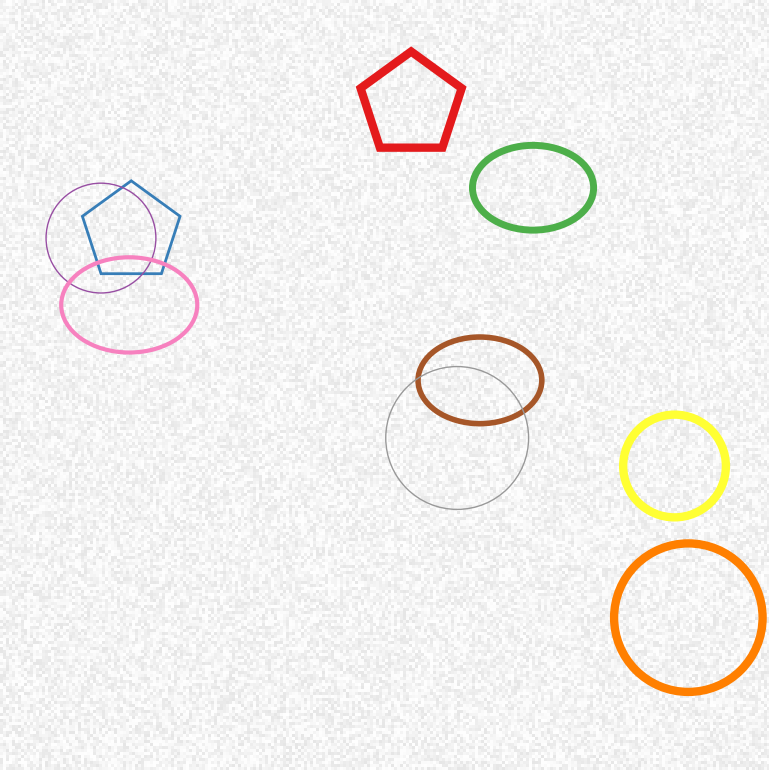[{"shape": "pentagon", "thickness": 3, "radius": 0.35, "center": [0.534, 0.864]}, {"shape": "pentagon", "thickness": 1, "radius": 0.33, "center": [0.17, 0.698]}, {"shape": "oval", "thickness": 2.5, "radius": 0.39, "center": [0.692, 0.756]}, {"shape": "circle", "thickness": 0.5, "radius": 0.36, "center": [0.131, 0.691]}, {"shape": "circle", "thickness": 3, "radius": 0.48, "center": [0.894, 0.198]}, {"shape": "circle", "thickness": 3, "radius": 0.33, "center": [0.876, 0.395]}, {"shape": "oval", "thickness": 2, "radius": 0.4, "center": [0.623, 0.506]}, {"shape": "oval", "thickness": 1.5, "radius": 0.44, "center": [0.168, 0.604]}, {"shape": "circle", "thickness": 0.5, "radius": 0.46, "center": [0.594, 0.431]}]